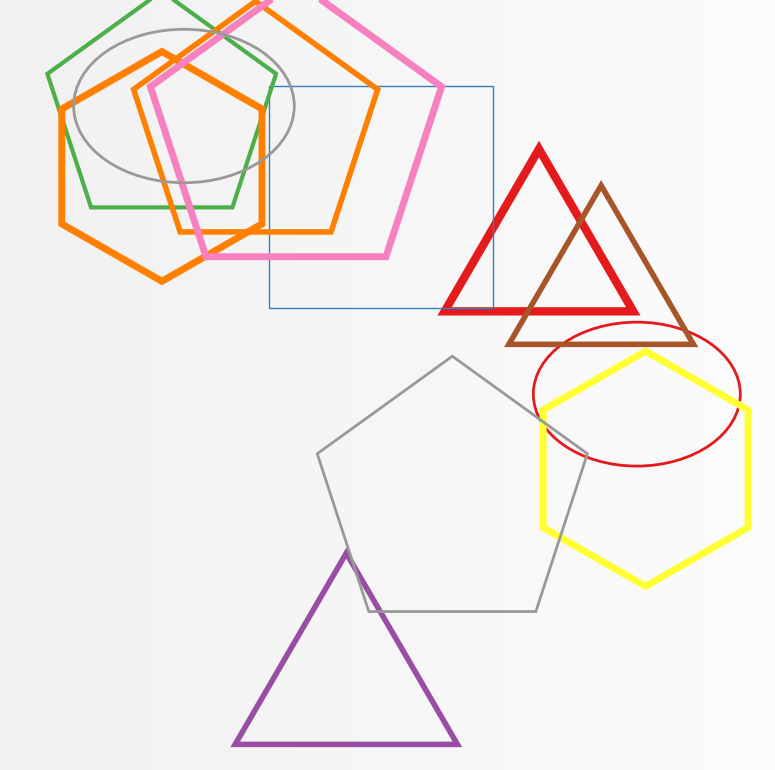[{"shape": "triangle", "thickness": 3, "radius": 0.7, "center": [0.695, 0.666]}, {"shape": "oval", "thickness": 1, "radius": 0.67, "center": [0.822, 0.488]}, {"shape": "square", "thickness": 0.5, "radius": 0.72, "center": [0.492, 0.744]}, {"shape": "pentagon", "thickness": 1.5, "radius": 0.78, "center": [0.209, 0.856]}, {"shape": "triangle", "thickness": 2, "radius": 0.83, "center": [0.447, 0.116]}, {"shape": "pentagon", "thickness": 2, "radius": 0.83, "center": [0.33, 0.833]}, {"shape": "hexagon", "thickness": 2.5, "radius": 0.75, "center": [0.209, 0.784]}, {"shape": "hexagon", "thickness": 2.5, "radius": 0.76, "center": [0.833, 0.391]}, {"shape": "triangle", "thickness": 2, "radius": 0.69, "center": [0.776, 0.622]}, {"shape": "pentagon", "thickness": 2.5, "radius": 0.99, "center": [0.382, 0.826]}, {"shape": "pentagon", "thickness": 1, "radius": 0.92, "center": [0.584, 0.354]}, {"shape": "oval", "thickness": 1, "radius": 0.71, "center": [0.237, 0.862]}]